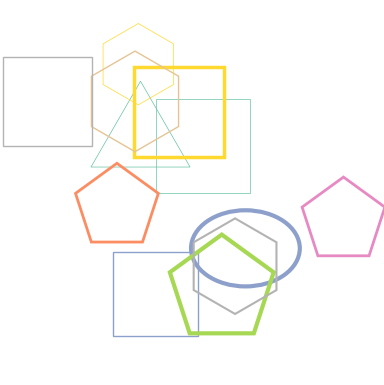[{"shape": "triangle", "thickness": 0.5, "radius": 0.74, "center": [0.365, 0.64]}, {"shape": "square", "thickness": 0.5, "radius": 0.61, "center": [0.528, 0.621]}, {"shape": "pentagon", "thickness": 2, "radius": 0.57, "center": [0.304, 0.463]}, {"shape": "oval", "thickness": 3, "radius": 0.71, "center": [0.637, 0.355]}, {"shape": "square", "thickness": 1, "radius": 0.55, "center": [0.404, 0.237]}, {"shape": "pentagon", "thickness": 2, "radius": 0.57, "center": [0.892, 0.427]}, {"shape": "pentagon", "thickness": 3, "radius": 0.71, "center": [0.576, 0.249]}, {"shape": "hexagon", "thickness": 0.5, "radius": 0.53, "center": [0.359, 0.833]}, {"shape": "square", "thickness": 2.5, "radius": 0.58, "center": [0.465, 0.709]}, {"shape": "hexagon", "thickness": 1, "radius": 0.65, "center": [0.351, 0.737]}, {"shape": "square", "thickness": 1, "radius": 0.58, "center": [0.124, 0.736]}, {"shape": "hexagon", "thickness": 1.5, "radius": 0.62, "center": [0.611, 0.309]}]